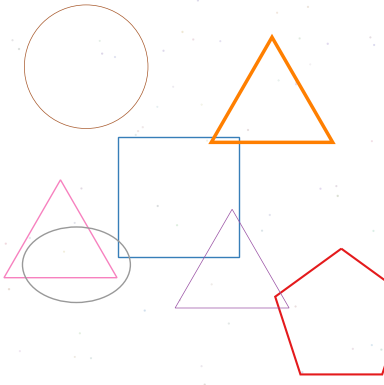[{"shape": "pentagon", "thickness": 1.5, "radius": 0.9, "center": [0.887, 0.174]}, {"shape": "square", "thickness": 1, "radius": 0.78, "center": [0.464, 0.488]}, {"shape": "triangle", "thickness": 0.5, "radius": 0.85, "center": [0.603, 0.285]}, {"shape": "triangle", "thickness": 2.5, "radius": 0.91, "center": [0.706, 0.721]}, {"shape": "circle", "thickness": 0.5, "radius": 0.8, "center": [0.224, 0.827]}, {"shape": "triangle", "thickness": 1, "radius": 0.85, "center": [0.157, 0.363]}, {"shape": "oval", "thickness": 1, "radius": 0.7, "center": [0.199, 0.312]}]